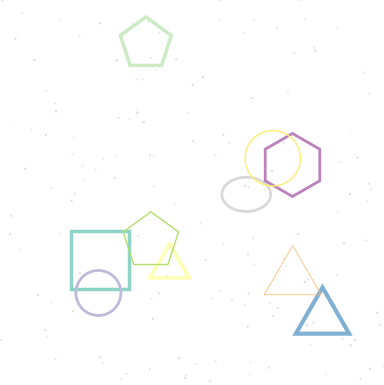[{"shape": "square", "thickness": 2.5, "radius": 0.38, "center": [0.26, 0.325]}, {"shape": "triangle", "thickness": 2.5, "radius": 0.29, "center": [0.441, 0.308]}, {"shape": "circle", "thickness": 2, "radius": 0.29, "center": [0.256, 0.239]}, {"shape": "triangle", "thickness": 3, "radius": 0.4, "center": [0.838, 0.173]}, {"shape": "triangle", "thickness": 0.5, "radius": 0.43, "center": [0.76, 0.277]}, {"shape": "pentagon", "thickness": 1, "radius": 0.38, "center": [0.392, 0.374]}, {"shape": "oval", "thickness": 2, "radius": 0.32, "center": [0.64, 0.495]}, {"shape": "hexagon", "thickness": 2, "radius": 0.41, "center": [0.76, 0.571]}, {"shape": "pentagon", "thickness": 2.5, "radius": 0.35, "center": [0.379, 0.886]}, {"shape": "circle", "thickness": 1, "radius": 0.36, "center": [0.708, 0.589]}]